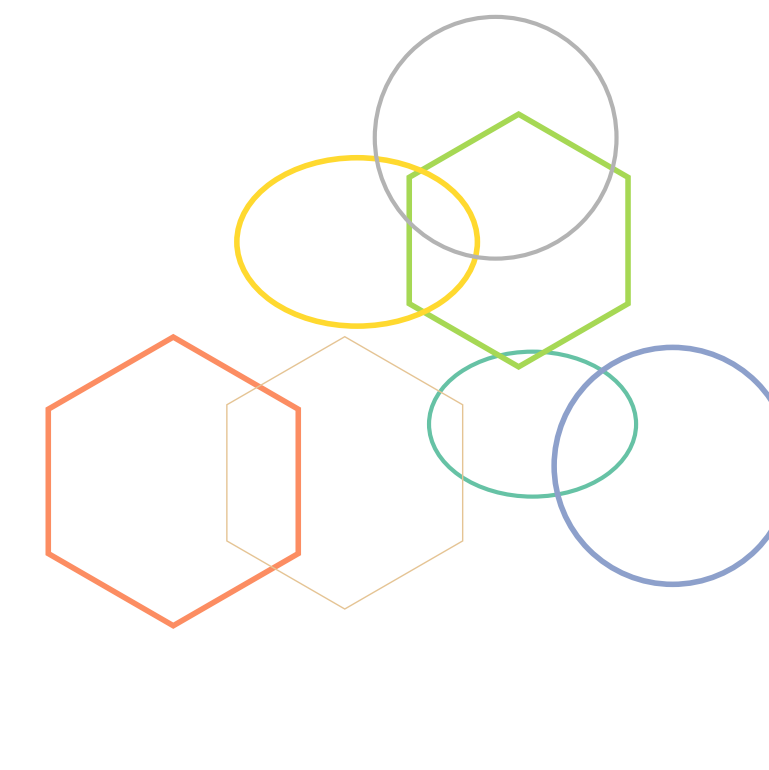[{"shape": "oval", "thickness": 1.5, "radius": 0.67, "center": [0.692, 0.449]}, {"shape": "hexagon", "thickness": 2, "radius": 0.94, "center": [0.225, 0.375]}, {"shape": "circle", "thickness": 2, "radius": 0.77, "center": [0.874, 0.395]}, {"shape": "hexagon", "thickness": 2, "radius": 0.82, "center": [0.674, 0.688]}, {"shape": "oval", "thickness": 2, "radius": 0.78, "center": [0.464, 0.686]}, {"shape": "hexagon", "thickness": 0.5, "radius": 0.88, "center": [0.448, 0.386]}, {"shape": "circle", "thickness": 1.5, "radius": 0.78, "center": [0.644, 0.821]}]